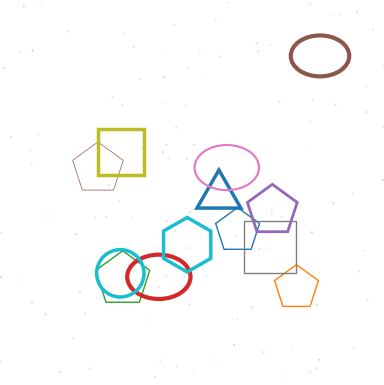[{"shape": "triangle", "thickness": 2.5, "radius": 0.33, "center": [0.569, 0.492]}, {"shape": "pentagon", "thickness": 1, "radius": 0.3, "center": [0.617, 0.401]}, {"shape": "pentagon", "thickness": 1, "radius": 0.3, "center": [0.77, 0.253]}, {"shape": "pentagon", "thickness": 1, "radius": 0.37, "center": [0.319, 0.275]}, {"shape": "oval", "thickness": 3, "radius": 0.41, "center": [0.413, 0.281]}, {"shape": "pentagon", "thickness": 2, "radius": 0.34, "center": [0.707, 0.453]}, {"shape": "pentagon", "thickness": 0.5, "radius": 0.35, "center": [0.254, 0.562]}, {"shape": "oval", "thickness": 3, "radius": 0.38, "center": [0.831, 0.855]}, {"shape": "oval", "thickness": 1.5, "radius": 0.42, "center": [0.589, 0.565]}, {"shape": "square", "thickness": 1, "radius": 0.34, "center": [0.702, 0.358]}, {"shape": "square", "thickness": 2.5, "radius": 0.3, "center": [0.314, 0.606]}, {"shape": "circle", "thickness": 2.5, "radius": 0.31, "center": [0.313, 0.29]}, {"shape": "hexagon", "thickness": 2.5, "radius": 0.35, "center": [0.486, 0.364]}]